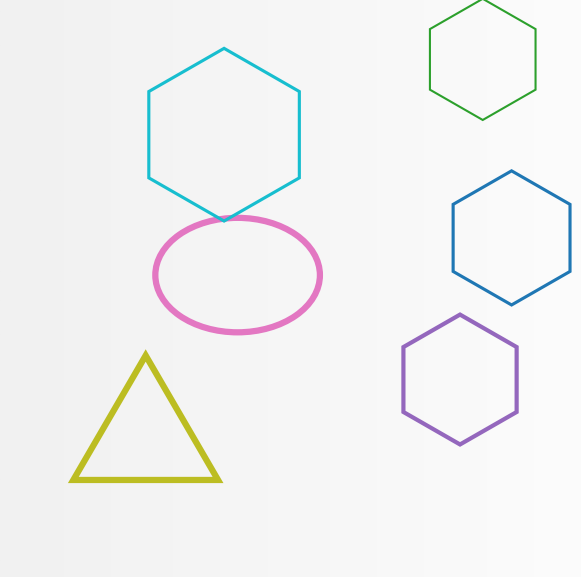[{"shape": "hexagon", "thickness": 1.5, "radius": 0.58, "center": [0.88, 0.587]}, {"shape": "hexagon", "thickness": 1, "radius": 0.52, "center": [0.831, 0.896]}, {"shape": "hexagon", "thickness": 2, "radius": 0.56, "center": [0.791, 0.342]}, {"shape": "oval", "thickness": 3, "radius": 0.71, "center": [0.409, 0.523]}, {"shape": "triangle", "thickness": 3, "radius": 0.72, "center": [0.251, 0.24]}, {"shape": "hexagon", "thickness": 1.5, "radius": 0.75, "center": [0.386, 0.766]}]